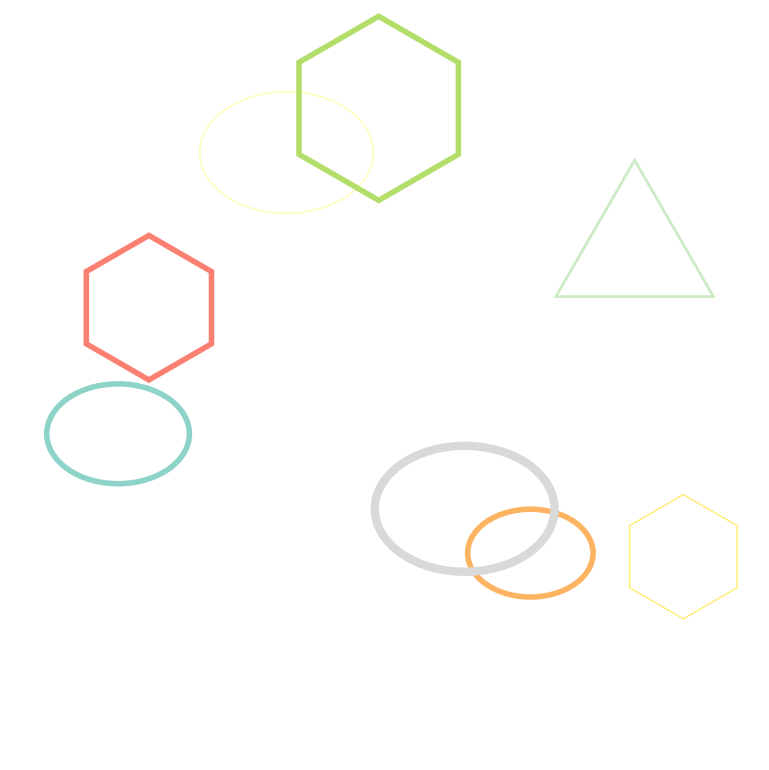[{"shape": "oval", "thickness": 2, "radius": 0.46, "center": [0.153, 0.437]}, {"shape": "oval", "thickness": 0.5, "radius": 0.56, "center": [0.372, 0.802]}, {"shape": "hexagon", "thickness": 2, "radius": 0.47, "center": [0.193, 0.6]}, {"shape": "oval", "thickness": 2, "radius": 0.41, "center": [0.689, 0.282]}, {"shape": "hexagon", "thickness": 2, "radius": 0.6, "center": [0.492, 0.859]}, {"shape": "oval", "thickness": 3, "radius": 0.58, "center": [0.603, 0.339]}, {"shape": "triangle", "thickness": 1, "radius": 0.59, "center": [0.824, 0.674]}, {"shape": "hexagon", "thickness": 0.5, "radius": 0.4, "center": [0.888, 0.277]}]